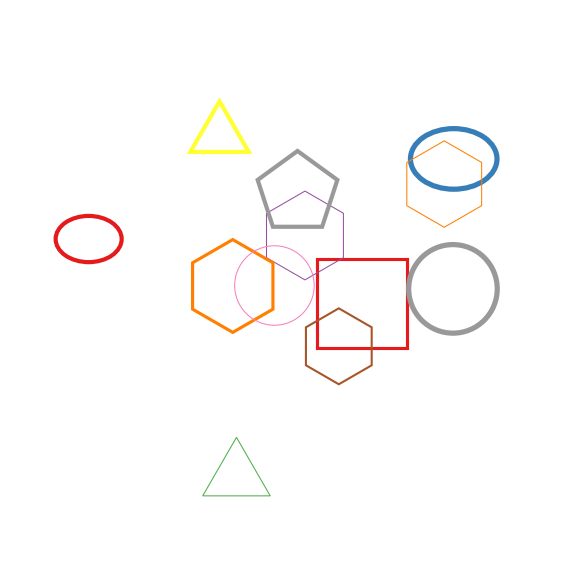[{"shape": "square", "thickness": 1.5, "radius": 0.39, "center": [0.627, 0.474]}, {"shape": "oval", "thickness": 2, "radius": 0.29, "center": [0.154, 0.585]}, {"shape": "oval", "thickness": 2.5, "radius": 0.37, "center": [0.786, 0.724]}, {"shape": "triangle", "thickness": 0.5, "radius": 0.34, "center": [0.409, 0.174]}, {"shape": "hexagon", "thickness": 0.5, "radius": 0.38, "center": [0.528, 0.591]}, {"shape": "hexagon", "thickness": 1.5, "radius": 0.4, "center": [0.403, 0.504]}, {"shape": "hexagon", "thickness": 0.5, "radius": 0.37, "center": [0.769, 0.68]}, {"shape": "triangle", "thickness": 2, "radius": 0.29, "center": [0.38, 0.765]}, {"shape": "hexagon", "thickness": 1, "radius": 0.33, "center": [0.587, 0.399]}, {"shape": "circle", "thickness": 0.5, "radius": 0.34, "center": [0.475, 0.505]}, {"shape": "circle", "thickness": 2.5, "radius": 0.38, "center": [0.784, 0.499]}, {"shape": "pentagon", "thickness": 2, "radius": 0.36, "center": [0.515, 0.665]}]